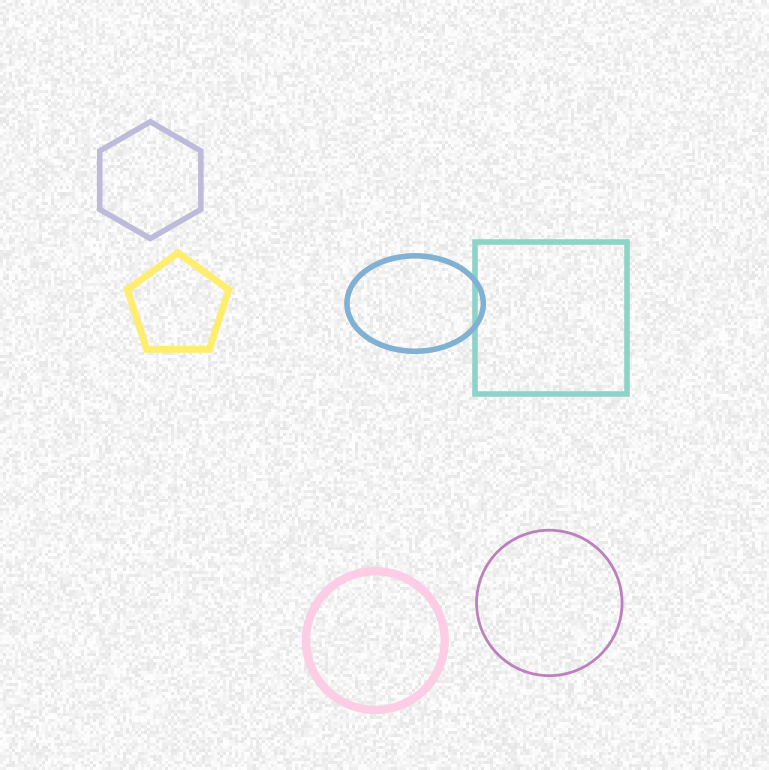[{"shape": "square", "thickness": 2, "radius": 0.49, "center": [0.715, 0.587]}, {"shape": "hexagon", "thickness": 2, "radius": 0.38, "center": [0.195, 0.766]}, {"shape": "oval", "thickness": 2, "radius": 0.44, "center": [0.539, 0.606]}, {"shape": "circle", "thickness": 3, "radius": 0.45, "center": [0.487, 0.168]}, {"shape": "circle", "thickness": 1, "radius": 0.47, "center": [0.713, 0.217]}, {"shape": "pentagon", "thickness": 2.5, "radius": 0.35, "center": [0.231, 0.602]}]